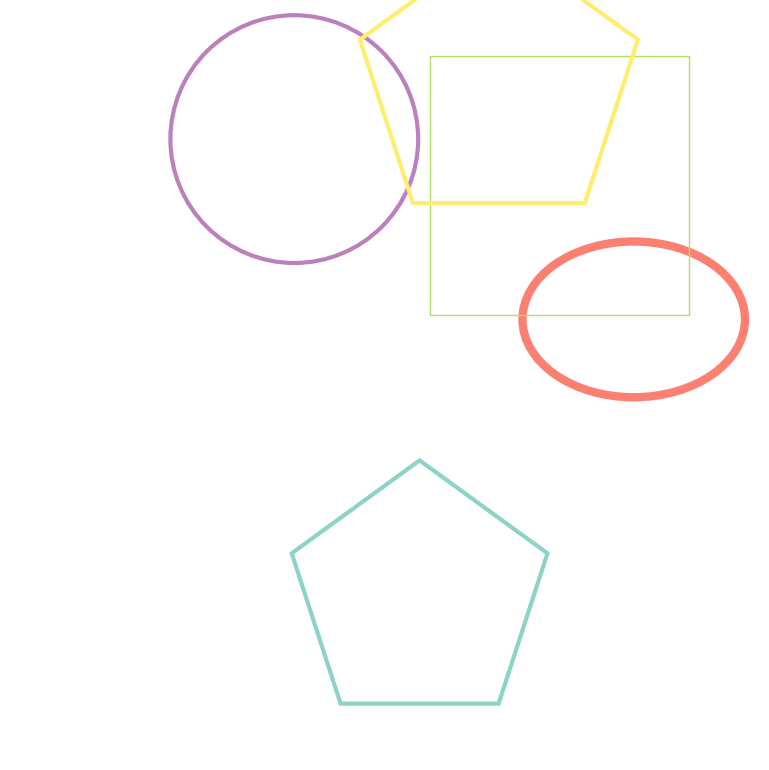[{"shape": "pentagon", "thickness": 1.5, "radius": 0.87, "center": [0.545, 0.227]}, {"shape": "oval", "thickness": 3, "radius": 0.72, "center": [0.823, 0.585]}, {"shape": "square", "thickness": 0.5, "radius": 0.84, "center": [0.727, 0.759]}, {"shape": "circle", "thickness": 1.5, "radius": 0.8, "center": [0.382, 0.819]}, {"shape": "pentagon", "thickness": 1.5, "radius": 0.95, "center": [0.648, 0.89]}]